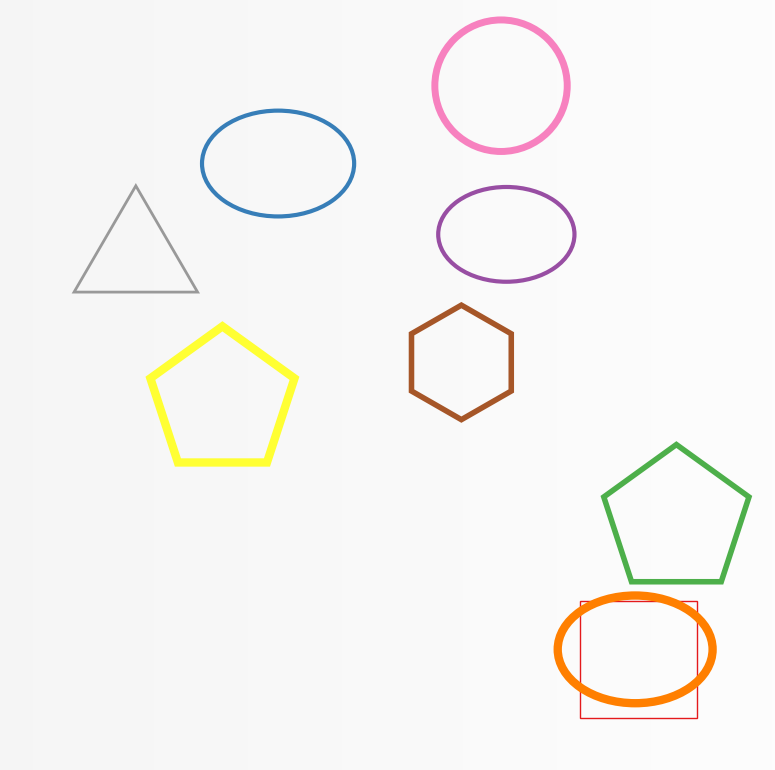[{"shape": "square", "thickness": 0.5, "radius": 0.38, "center": [0.824, 0.144]}, {"shape": "oval", "thickness": 1.5, "radius": 0.49, "center": [0.359, 0.788]}, {"shape": "pentagon", "thickness": 2, "radius": 0.49, "center": [0.873, 0.324]}, {"shape": "oval", "thickness": 1.5, "radius": 0.44, "center": [0.653, 0.696]}, {"shape": "oval", "thickness": 3, "radius": 0.5, "center": [0.82, 0.157]}, {"shape": "pentagon", "thickness": 3, "radius": 0.49, "center": [0.287, 0.478]}, {"shape": "hexagon", "thickness": 2, "radius": 0.37, "center": [0.595, 0.529]}, {"shape": "circle", "thickness": 2.5, "radius": 0.43, "center": [0.647, 0.889]}, {"shape": "triangle", "thickness": 1, "radius": 0.46, "center": [0.175, 0.667]}]